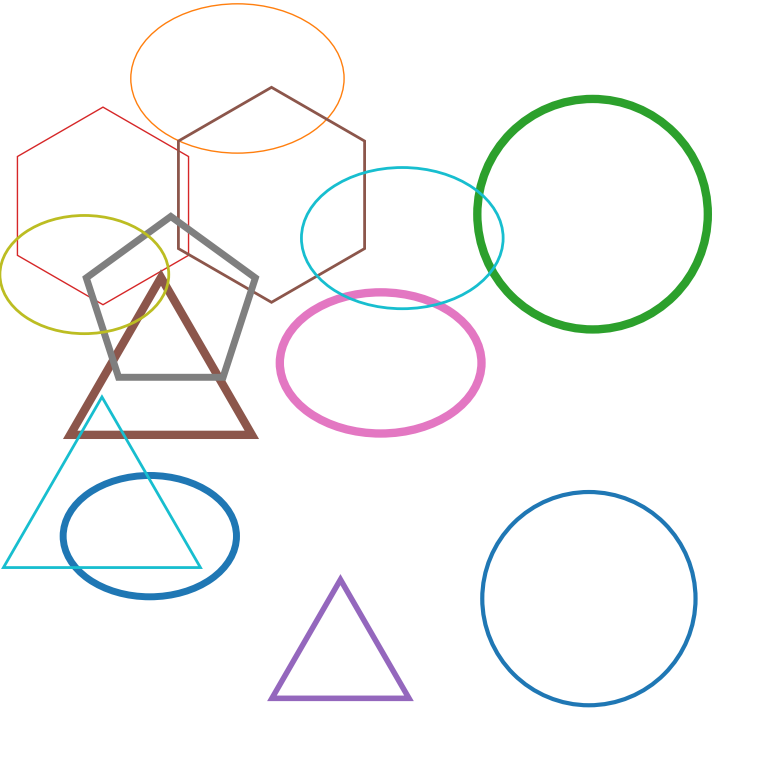[{"shape": "circle", "thickness": 1.5, "radius": 0.69, "center": [0.765, 0.223]}, {"shape": "oval", "thickness": 2.5, "radius": 0.56, "center": [0.195, 0.304]}, {"shape": "oval", "thickness": 0.5, "radius": 0.69, "center": [0.308, 0.898]}, {"shape": "circle", "thickness": 3, "radius": 0.75, "center": [0.77, 0.722]}, {"shape": "hexagon", "thickness": 0.5, "radius": 0.64, "center": [0.134, 0.733]}, {"shape": "triangle", "thickness": 2, "radius": 0.51, "center": [0.442, 0.144]}, {"shape": "triangle", "thickness": 3, "radius": 0.68, "center": [0.209, 0.503]}, {"shape": "hexagon", "thickness": 1, "radius": 0.7, "center": [0.353, 0.747]}, {"shape": "oval", "thickness": 3, "radius": 0.65, "center": [0.494, 0.529]}, {"shape": "pentagon", "thickness": 2.5, "radius": 0.58, "center": [0.222, 0.603]}, {"shape": "oval", "thickness": 1, "radius": 0.55, "center": [0.11, 0.643]}, {"shape": "triangle", "thickness": 1, "radius": 0.74, "center": [0.132, 0.337]}, {"shape": "oval", "thickness": 1, "radius": 0.65, "center": [0.522, 0.691]}]